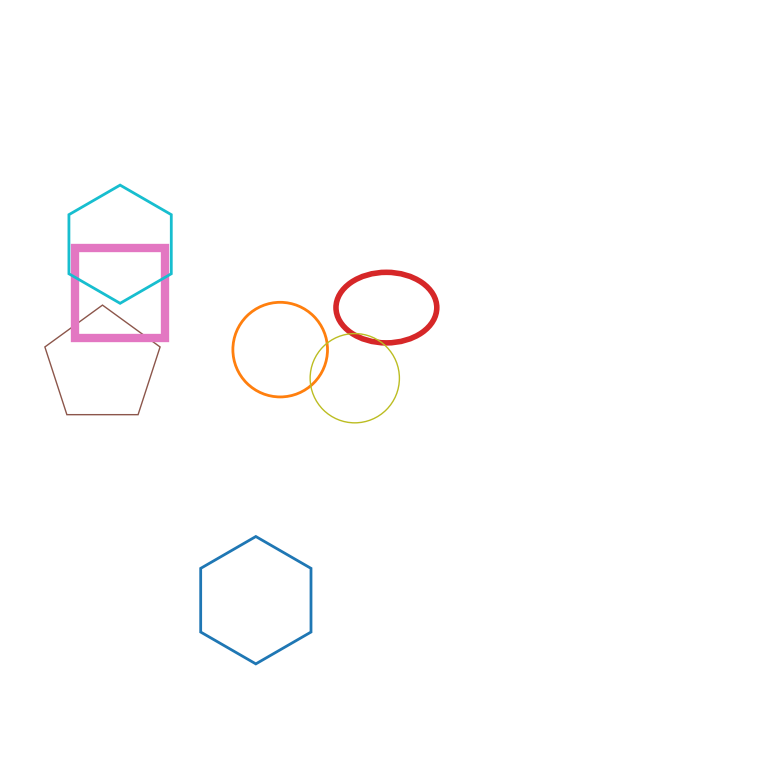[{"shape": "hexagon", "thickness": 1, "radius": 0.41, "center": [0.332, 0.221]}, {"shape": "circle", "thickness": 1, "radius": 0.31, "center": [0.364, 0.546]}, {"shape": "oval", "thickness": 2, "radius": 0.33, "center": [0.502, 0.601]}, {"shape": "pentagon", "thickness": 0.5, "radius": 0.39, "center": [0.133, 0.525]}, {"shape": "square", "thickness": 3, "radius": 0.29, "center": [0.156, 0.619]}, {"shape": "circle", "thickness": 0.5, "radius": 0.29, "center": [0.461, 0.509]}, {"shape": "hexagon", "thickness": 1, "radius": 0.38, "center": [0.156, 0.683]}]